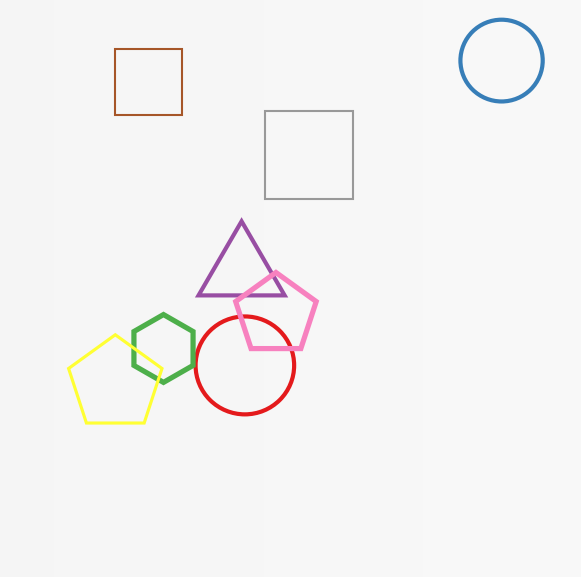[{"shape": "circle", "thickness": 2, "radius": 0.42, "center": [0.421, 0.366]}, {"shape": "circle", "thickness": 2, "radius": 0.35, "center": [0.863, 0.894]}, {"shape": "hexagon", "thickness": 2.5, "radius": 0.29, "center": [0.281, 0.396]}, {"shape": "triangle", "thickness": 2, "radius": 0.43, "center": [0.416, 0.53]}, {"shape": "pentagon", "thickness": 1.5, "radius": 0.42, "center": [0.198, 0.335]}, {"shape": "square", "thickness": 1, "radius": 0.29, "center": [0.255, 0.858]}, {"shape": "pentagon", "thickness": 2.5, "radius": 0.36, "center": [0.475, 0.454]}, {"shape": "square", "thickness": 1, "radius": 0.38, "center": [0.532, 0.731]}]